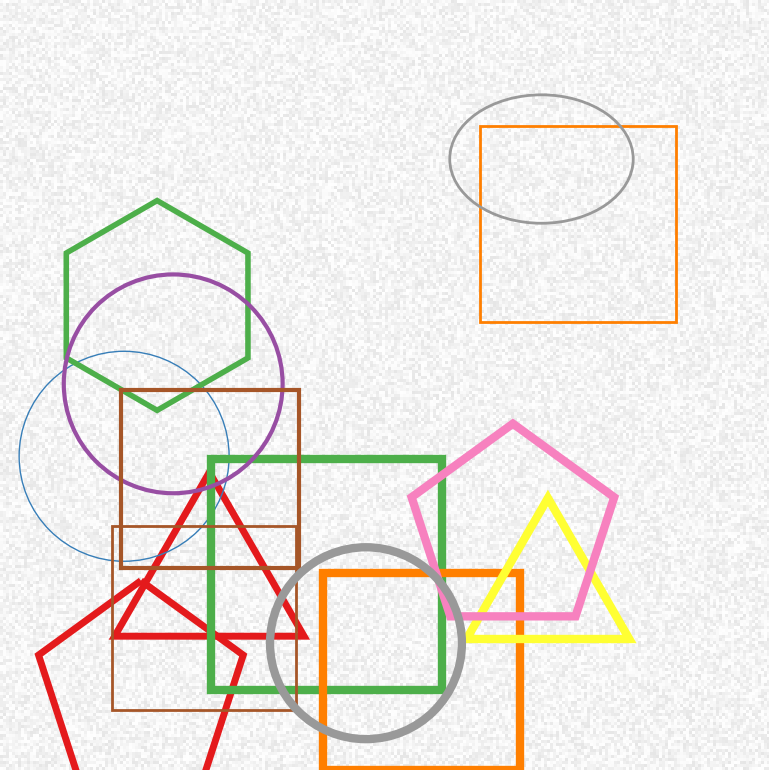[{"shape": "triangle", "thickness": 2.5, "radius": 0.71, "center": [0.272, 0.245]}, {"shape": "pentagon", "thickness": 2.5, "radius": 0.7, "center": [0.183, 0.106]}, {"shape": "circle", "thickness": 0.5, "radius": 0.68, "center": [0.161, 0.407]}, {"shape": "square", "thickness": 3, "radius": 0.75, "center": [0.424, 0.254]}, {"shape": "hexagon", "thickness": 2, "radius": 0.68, "center": [0.204, 0.603]}, {"shape": "circle", "thickness": 1.5, "radius": 0.71, "center": [0.225, 0.502]}, {"shape": "square", "thickness": 3, "radius": 0.64, "center": [0.547, 0.128]}, {"shape": "square", "thickness": 1, "radius": 0.64, "center": [0.751, 0.709]}, {"shape": "triangle", "thickness": 3, "radius": 0.61, "center": [0.712, 0.231]}, {"shape": "square", "thickness": 1.5, "radius": 0.58, "center": [0.273, 0.378]}, {"shape": "square", "thickness": 1, "radius": 0.6, "center": [0.265, 0.197]}, {"shape": "pentagon", "thickness": 3, "radius": 0.69, "center": [0.666, 0.311]}, {"shape": "oval", "thickness": 1, "radius": 0.6, "center": [0.703, 0.793]}, {"shape": "circle", "thickness": 3, "radius": 0.62, "center": [0.475, 0.165]}]